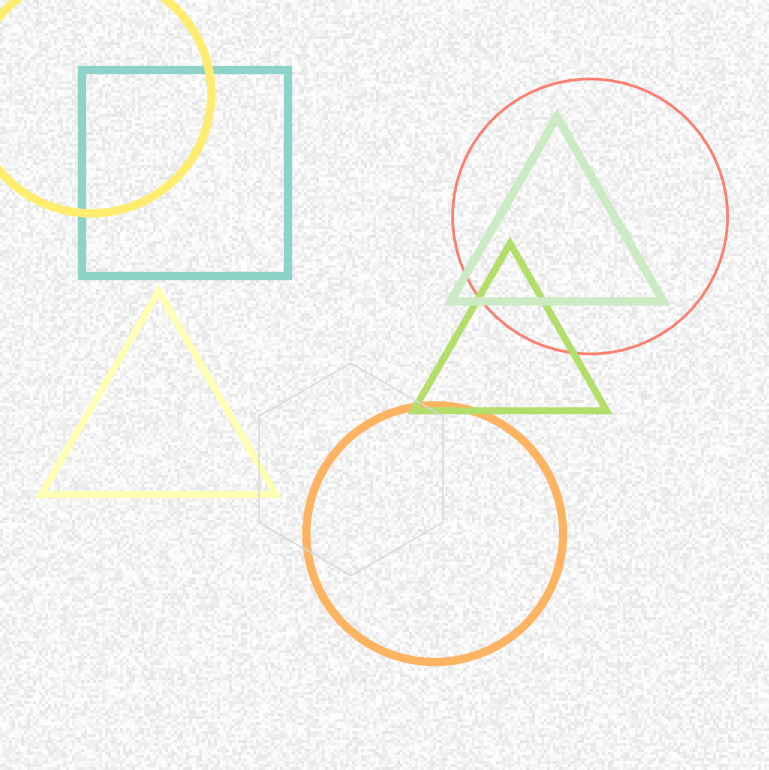[{"shape": "square", "thickness": 3, "radius": 0.67, "center": [0.24, 0.776]}, {"shape": "triangle", "thickness": 2.5, "radius": 0.88, "center": [0.206, 0.446]}, {"shape": "circle", "thickness": 1, "radius": 0.89, "center": [0.766, 0.719]}, {"shape": "circle", "thickness": 3, "radius": 0.83, "center": [0.565, 0.307]}, {"shape": "triangle", "thickness": 2.5, "radius": 0.72, "center": [0.662, 0.539]}, {"shape": "hexagon", "thickness": 0.5, "radius": 0.69, "center": [0.456, 0.39]}, {"shape": "triangle", "thickness": 3, "radius": 0.8, "center": [0.723, 0.688]}, {"shape": "circle", "thickness": 3, "radius": 0.78, "center": [0.119, 0.879]}]